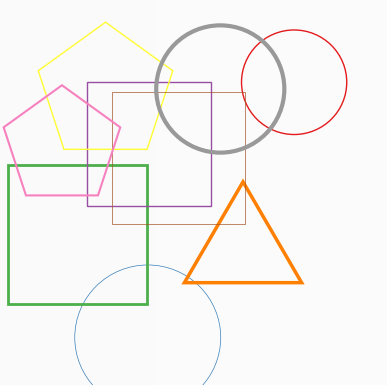[{"shape": "circle", "thickness": 1, "radius": 0.68, "center": [0.759, 0.786]}, {"shape": "circle", "thickness": 0.5, "radius": 0.94, "center": [0.381, 0.123]}, {"shape": "square", "thickness": 2, "radius": 0.9, "center": [0.2, 0.391]}, {"shape": "square", "thickness": 1, "radius": 0.8, "center": [0.385, 0.626]}, {"shape": "triangle", "thickness": 2.5, "radius": 0.87, "center": [0.627, 0.353]}, {"shape": "pentagon", "thickness": 1, "radius": 0.91, "center": [0.272, 0.76]}, {"shape": "square", "thickness": 0.5, "radius": 0.85, "center": [0.461, 0.589]}, {"shape": "pentagon", "thickness": 1.5, "radius": 0.79, "center": [0.16, 0.62]}, {"shape": "circle", "thickness": 3, "radius": 0.83, "center": [0.568, 0.769]}]